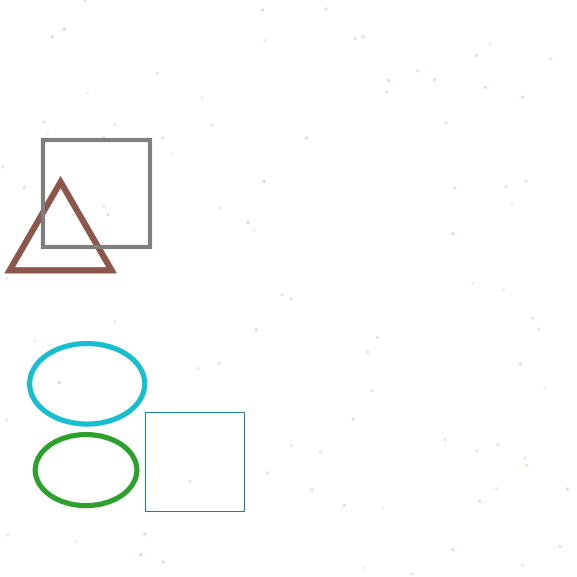[{"shape": "square", "thickness": 0.5, "radius": 0.43, "center": [0.336, 0.201]}, {"shape": "oval", "thickness": 2.5, "radius": 0.44, "center": [0.149, 0.185]}, {"shape": "triangle", "thickness": 3, "radius": 0.51, "center": [0.105, 0.582]}, {"shape": "square", "thickness": 2, "radius": 0.47, "center": [0.167, 0.664]}, {"shape": "oval", "thickness": 2.5, "radius": 0.5, "center": [0.151, 0.335]}]